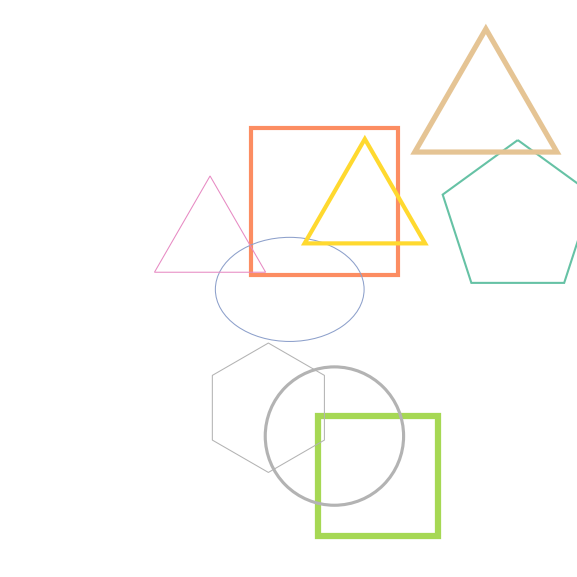[{"shape": "pentagon", "thickness": 1, "radius": 0.68, "center": [0.897, 0.62]}, {"shape": "square", "thickness": 2, "radius": 0.64, "center": [0.561, 0.65]}, {"shape": "oval", "thickness": 0.5, "radius": 0.64, "center": [0.502, 0.498]}, {"shape": "triangle", "thickness": 0.5, "radius": 0.56, "center": [0.364, 0.583]}, {"shape": "square", "thickness": 3, "radius": 0.52, "center": [0.654, 0.175]}, {"shape": "triangle", "thickness": 2, "radius": 0.6, "center": [0.632, 0.638]}, {"shape": "triangle", "thickness": 2.5, "radius": 0.71, "center": [0.841, 0.807]}, {"shape": "hexagon", "thickness": 0.5, "radius": 0.56, "center": [0.465, 0.293]}, {"shape": "circle", "thickness": 1.5, "radius": 0.6, "center": [0.579, 0.244]}]